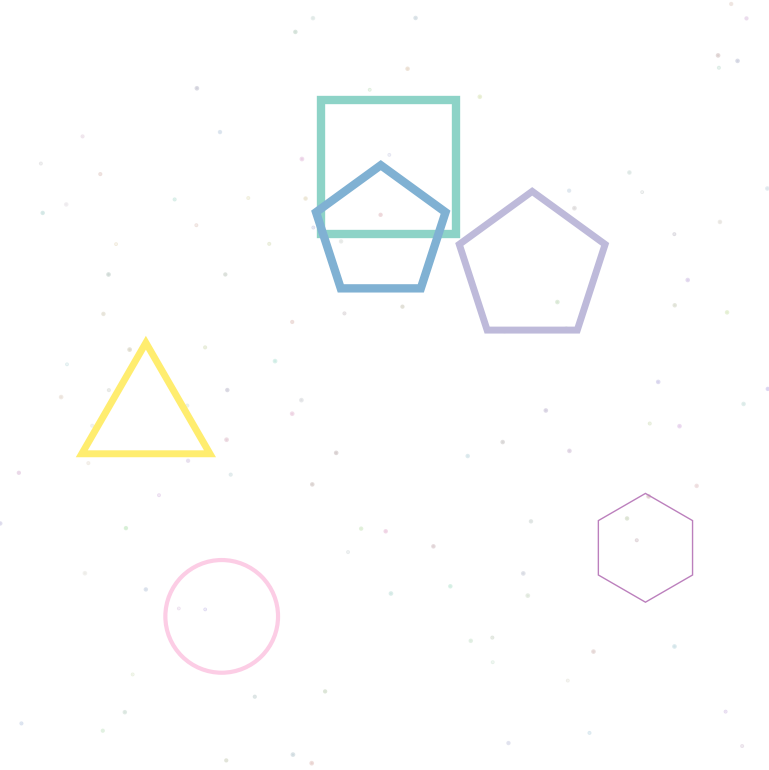[{"shape": "square", "thickness": 3, "radius": 0.44, "center": [0.504, 0.783]}, {"shape": "pentagon", "thickness": 2.5, "radius": 0.5, "center": [0.691, 0.652]}, {"shape": "pentagon", "thickness": 3, "radius": 0.44, "center": [0.495, 0.697]}, {"shape": "circle", "thickness": 1.5, "radius": 0.37, "center": [0.288, 0.2]}, {"shape": "hexagon", "thickness": 0.5, "radius": 0.35, "center": [0.838, 0.289]}, {"shape": "triangle", "thickness": 2.5, "radius": 0.48, "center": [0.189, 0.459]}]